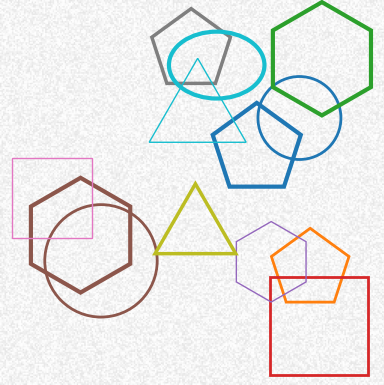[{"shape": "circle", "thickness": 2, "radius": 0.54, "center": [0.778, 0.693]}, {"shape": "pentagon", "thickness": 3, "radius": 0.6, "center": [0.667, 0.613]}, {"shape": "pentagon", "thickness": 2, "radius": 0.53, "center": [0.806, 0.301]}, {"shape": "hexagon", "thickness": 3, "radius": 0.74, "center": [0.836, 0.847]}, {"shape": "square", "thickness": 2, "radius": 0.64, "center": [0.828, 0.154]}, {"shape": "hexagon", "thickness": 1, "radius": 0.52, "center": [0.704, 0.32]}, {"shape": "circle", "thickness": 2, "radius": 0.73, "center": [0.262, 0.322]}, {"shape": "hexagon", "thickness": 3, "radius": 0.74, "center": [0.209, 0.389]}, {"shape": "square", "thickness": 1, "radius": 0.52, "center": [0.136, 0.485]}, {"shape": "pentagon", "thickness": 2.5, "radius": 0.54, "center": [0.496, 0.87]}, {"shape": "triangle", "thickness": 2.5, "radius": 0.6, "center": [0.508, 0.402]}, {"shape": "oval", "thickness": 3, "radius": 0.62, "center": [0.563, 0.831]}, {"shape": "triangle", "thickness": 1, "radius": 0.73, "center": [0.513, 0.703]}]